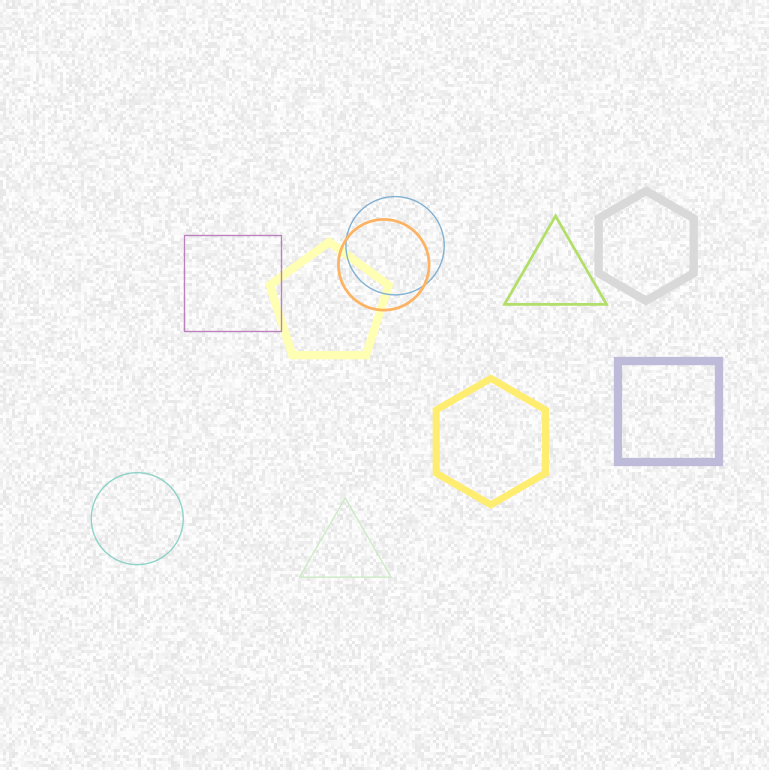[{"shape": "circle", "thickness": 0.5, "radius": 0.3, "center": [0.178, 0.326]}, {"shape": "pentagon", "thickness": 3, "radius": 0.41, "center": [0.428, 0.605]}, {"shape": "square", "thickness": 3, "radius": 0.33, "center": [0.868, 0.466]}, {"shape": "circle", "thickness": 0.5, "radius": 0.32, "center": [0.513, 0.681]}, {"shape": "circle", "thickness": 1, "radius": 0.29, "center": [0.498, 0.656]}, {"shape": "triangle", "thickness": 1, "radius": 0.38, "center": [0.721, 0.643]}, {"shape": "hexagon", "thickness": 3, "radius": 0.36, "center": [0.839, 0.681]}, {"shape": "square", "thickness": 0.5, "radius": 0.31, "center": [0.302, 0.633]}, {"shape": "triangle", "thickness": 0.5, "radius": 0.34, "center": [0.448, 0.285]}, {"shape": "hexagon", "thickness": 2.5, "radius": 0.41, "center": [0.637, 0.427]}]